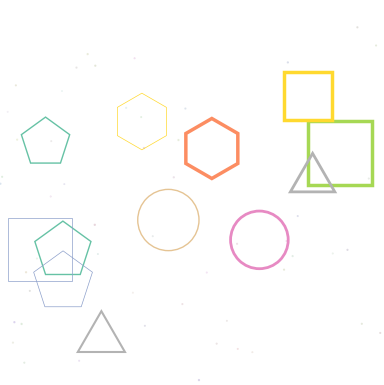[{"shape": "pentagon", "thickness": 1, "radius": 0.33, "center": [0.118, 0.63]}, {"shape": "pentagon", "thickness": 1, "radius": 0.38, "center": [0.163, 0.349]}, {"shape": "hexagon", "thickness": 2.5, "radius": 0.39, "center": [0.55, 0.614]}, {"shape": "pentagon", "thickness": 0.5, "radius": 0.4, "center": [0.164, 0.268]}, {"shape": "square", "thickness": 0.5, "radius": 0.42, "center": [0.104, 0.352]}, {"shape": "circle", "thickness": 2, "radius": 0.37, "center": [0.674, 0.377]}, {"shape": "square", "thickness": 2.5, "radius": 0.42, "center": [0.883, 0.602]}, {"shape": "hexagon", "thickness": 0.5, "radius": 0.37, "center": [0.369, 0.684]}, {"shape": "square", "thickness": 2.5, "radius": 0.31, "center": [0.801, 0.75]}, {"shape": "circle", "thickness": 1, "radius": 0.4, "center": [0.437, 0.429]}, {"shape": "triangle", "thickness": 2, "radius": 0.33, "center": [0.812, 0.535]}, {"shape": "triangle", "thickness": 1.5, "radius": 0.35, "center": [0.263, 0.121]}]